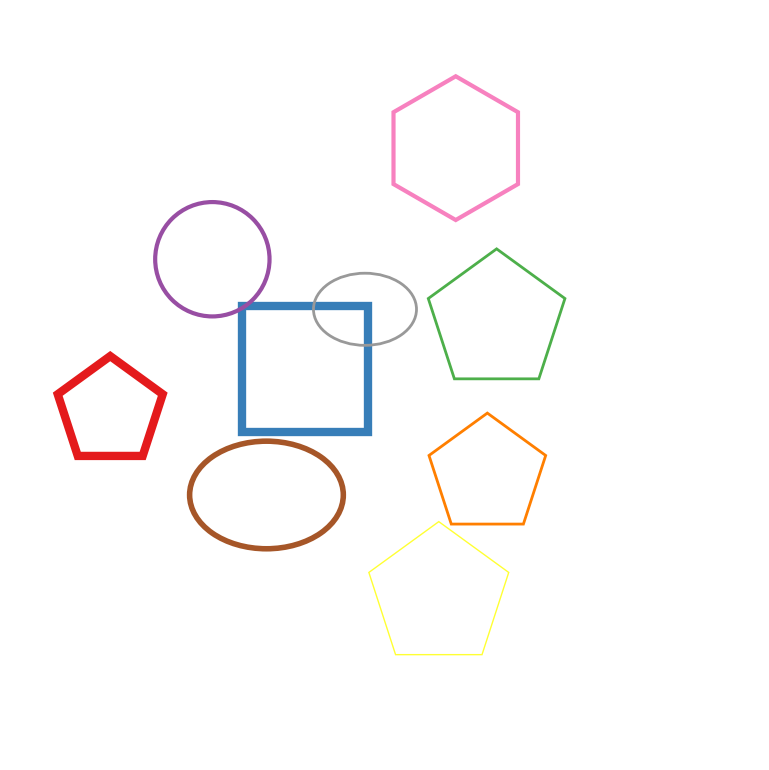[{"shape": "pentagon", "thickness": 3, "radius": 0.36, "center": [0.143, 0.466]}, {"shape": "square", "thickness": 3, "radius": 0.41, "center": [0.396, 0.521]}, {"shape": "pentagon", "thickness": 1, "radius": 0.47, "center": [0.645, 0.583]}, {"shape": "circle", "thickness": 1.5, "radius": 0.37, "center": [0.276, 0.663]}, {"shape": "pentagon", "thickness": 1, "radius": 0.4, "center": [0.633, 0.384]}, {"shape": "pentagon", "thickness": 0.5, "radius": 0.48, "center": [0.57, 0.227]}, {"shape": "oval", "thickness": 2, "radius": 0.5, "center": [0.346, 0.357]}, {"shape": "hexagon", "thickness": 1.5, "radius": 0.47, "center": [0.592, 0.808]}, {"shape": "oval", "thickness": 1, "radius": 0.33, "center": [0.474, 0.598]}]